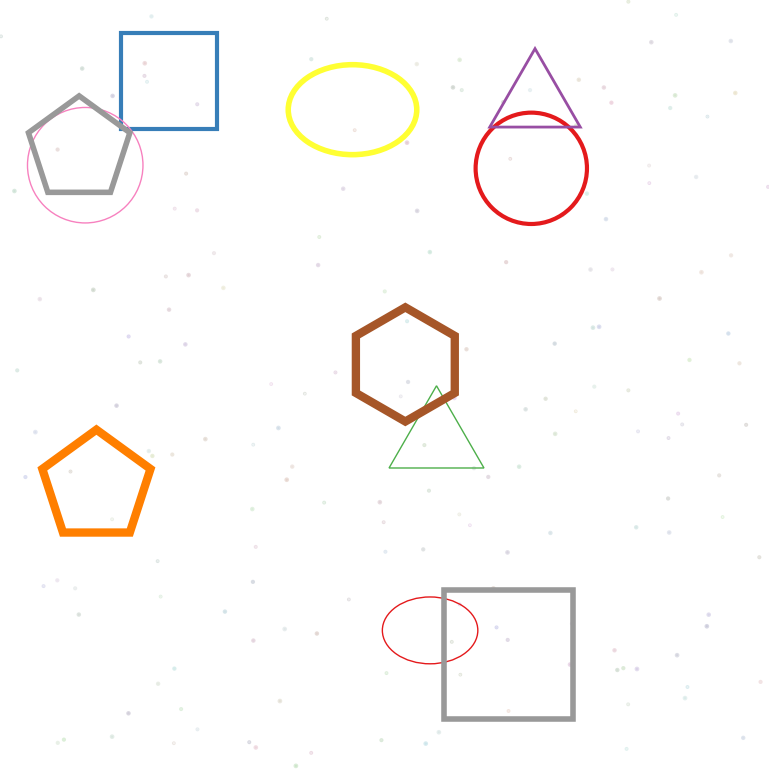[{"shape": "circle", "thickness": 1.5, "radius": 0.36, "center": [0.69, 0.781]}, {"shape": "oval", "thickness": 0.5, "radius": 0.31, "center": [0.559, 0.181]}, {"shape": "square", "thickness": 1.5, "radius": 0.31, "center": [0.219, 0.894]}, {"shape": "triangle", "thickness": 0.5, "radius": 0.36, "center": [0.567, 0.428]}, {"shape": "triangle", "thickness": 1, "radius": 0.34, "center": [0.695, 0.869]}, {"shape": "pentagon", "thickness": 3, "radius": 0.37, "center": [0.125, 0.368]}, {"shape": "oval", "thickness": 2, "radius": 0.42, "center": [0.458, 0.858]}, {"shape": "hexagon", "thickness": 3, "radius": 0.37, "center": [0.526, 0.527]}, {"shape": "circle", "thickness": 0.5, "radius": 0.37, "center": [0.111, 0.785]}, {"shape": "pentagon", "thickness": 2, "radius": 0.35, "center": [0.103, 0.806]}, {"shape": "square", "thickness": 2, "radius": 0.42, "center": [0.66, 0.15]}]